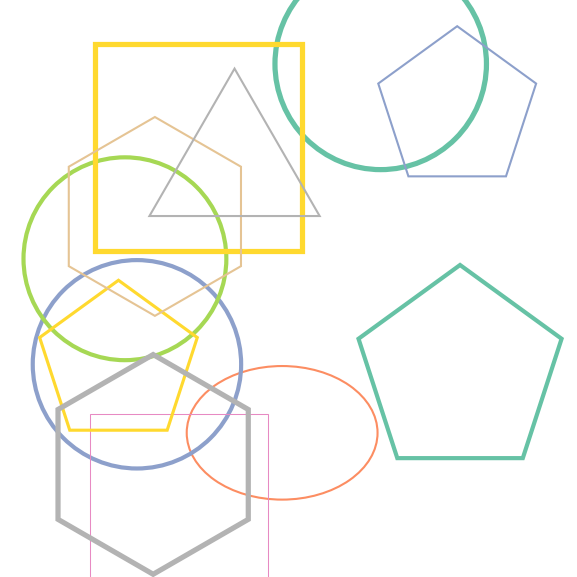[{"shape": "circle", "thickness": 2.5, "radius": 0.92, "center": [0.659, 0.889]}, {"shape": "pentagon", "thickness": 2, "radius": 0.92, "center": [0.797, 0.355]}, {"shape": "oval", "thickness": 1, "radius": 0.83, "center": [0.489, 0.25]}, {"shape": "circle", "thickness": 2, "radius": 0.9, "center": [0.237, 0.368]}, {"shape": "pentagon", "thickness": 1, "radius": 0.72, "center": [0.792, 0.81]}, {"shape": "square", "thickness": 0.5, "radius": 0.77, "center": [0.31, 0.129]}, {"shape": "circle", "thickness": 2, "radius": 0.88, "center": [0.216, 0.551]}, {"shape": "square", "thickness": 2.5, "radius": 0.9, "center": [0.344, 0.743]}, {"shape": "pentagon", "thickness": 1.5, "radius": 0.72, "center": [0.205, 0.37]}, {"shape": "hexagon", "thickness": 1, "radius": 0.86, "center": [0.268, 0.624]}, {"shape": "hexagon", "thickness": 2.5, "radius": 0.95, "center": [0.265, 0.195]}, {"shape": "triangle", "thickness": 1, "radius": 0.85, "center": [0.406, 0.71]}]